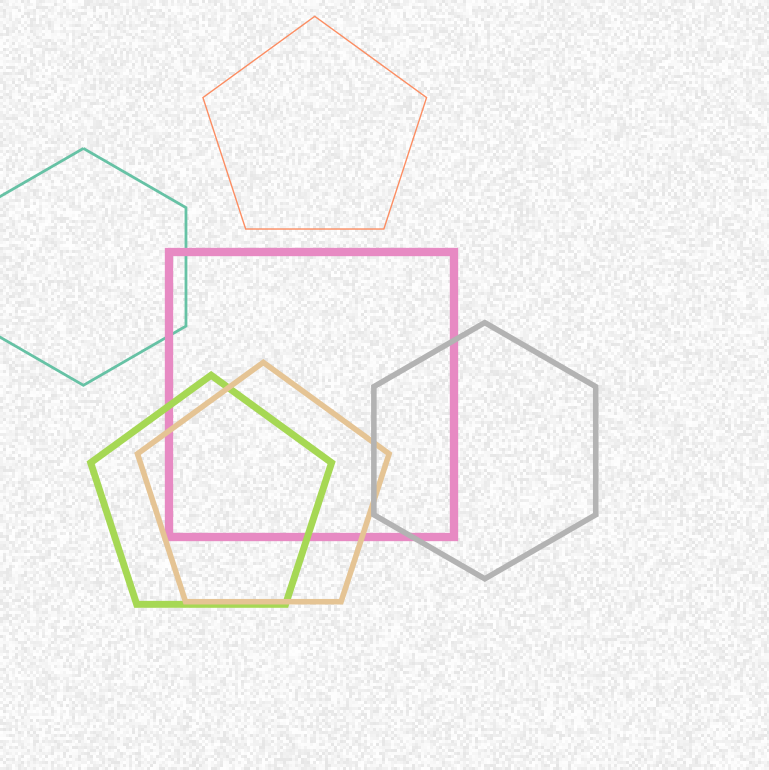[{"shape": "hexagon", "thickness": 1, "radius": 0.77, "center": [0.108, 0.653]}, {"shape": "pentagon", "thickness": 0.5, "radius": 0.76, "center": [0.409, 0.826]}, {"shape": "square", "thickness": 3, "radius": 0.93, "center": [0.404, 0.488]}, {"shape": "pentagon", "thickness": 2.5, "radius": 0.82, "center": [0.274, 0.348]}, {"shape": "pentagon", "thickness": 2, "radius": 0.86, "center": [0.342, 0.358]}, {"shape": "hexagon", "thickness": 2, "radius": 0.83, "center": [0.63, 0.415]}]